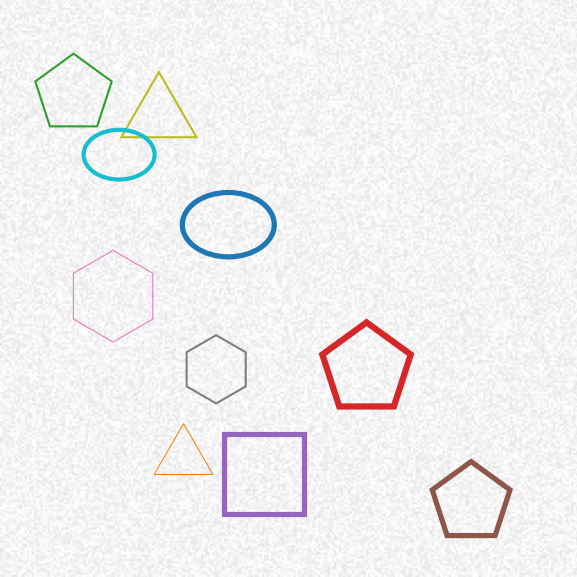[{"shape": "oval", "thickness": 2.5, "radius": 0.4, "center": [0.395, 0.61]}, {"shape": "triangle", "thickness": 0.5, "radius": 0.29, "center": [0.318, 0.207]}, {"shape": "pentagon", "thickness": 1, "radius": 0.35, "center": [0.127, 0.837]}, {"shape": "pentagon", "thickness": 3, "radius": 0.4, "center": [0.635, 0.36]}, {"shape": "square", "thickness": 2.5, "radius": 0.35, "center": [0.457, 0.178]}, {"shape": "pentagon", "thickness": 2.5, "radius": 0.35, "center": [0.816, 0.129]}, {"shape": "hexagon", "thickness": 0.5, "radius": 0.4, "center": [0.196, 0.486]}, {"shape": "hexagon", "thickness": 1, "radius": 0.3, "center": [0.374, 0.36]}, {"shape": "triangle", "thickness": 1, "radius": 0.38, "center": [0.275, 0.799]}, {"shape": "oval", "thickness": 2, "radius": 0.31, "center": [0.206, 0.731]}]